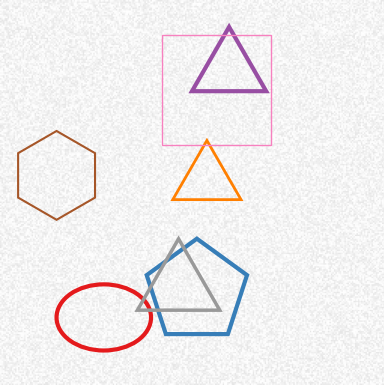[{"shape": "oval", "thickness": 3, "radius": 0.61, "center": [0.27, 0.176]}, {"shape": "pentagon", "thickness": 3, "radius": 0.68, "center": [0.511, 0.243]}, {"shape": "triangle", "thickness": 3, "radius": 0.56, "center": [0.595, 0.819]}, {"shape": "triangle", "thickness": 2, "radius": 0.51, "center": [0.537, 0.533]}, {"shape": "hexagon", "thickness": 1.5, "radius": 0.58, "center": [0.147, 0.544]}, {"shape": "square", "thickness": 1, "radius": 0.71, "center": [0.562, 0.767]}, {"shape": "triangle", "thickness": 2.5, "radius": 0.62, "center": [0.464, 0.256]}]